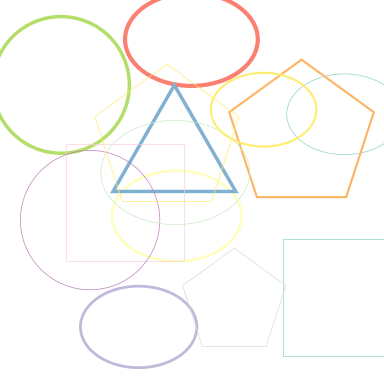[{"shape": "oval", "thickness": 0.5, "radius": 0.75, "center": [0.894, 0.703]}, {"shape": "square", "thickness": 0.5, "radius": 0.76, "center": [0.887, 0.228]}, {"shape": "oval", "thickness": 1.5, "radius": 0.84, "center": [0.459, 0.439]}, {"shape": "oval", "thickness": 2, "radius": 0.76, "center": [0.36, 0.151]}, {"shape": "oval", "thickness": 3, "radius": 0.86, "center": [0.497, 0.898]}, {"shape": "triangle", "thickness": 2.5, "radius": 0.92, "center": [0.453, 0.595]}, {"shape": "pentagon", "thickness": 1.5, "radius": 0.99, "center": [0.783, 0.648]}, {"shape": "circle", "thickness": 2.5, "radius": 0.89, "center": [0.158, 0.779]}, {"shape": "square", "thickness": 0.5, "radius": 0.76, "center": [0.325, 0.474]}, {"shape": "pentagon", "thickness": 0.5, "radius": 0.71, "center": [0.608, 0.215]}, {"shape": "circle", "thickness": 0.5, "radius": 0.91, "center": [0.234, 0.428]}, {"shape": "oval", "thickness": 0.5, "radius": 0.97, "center": [0.455, 0.552]}, {"shape": "pentagon", "thickness": 0.5, "radius": 0.98, "center": [0.434, 0.636]}, {"shape": "oval", "thickness": 1.5, "radius": 0.69, "center": [0.685, 0.715]}]